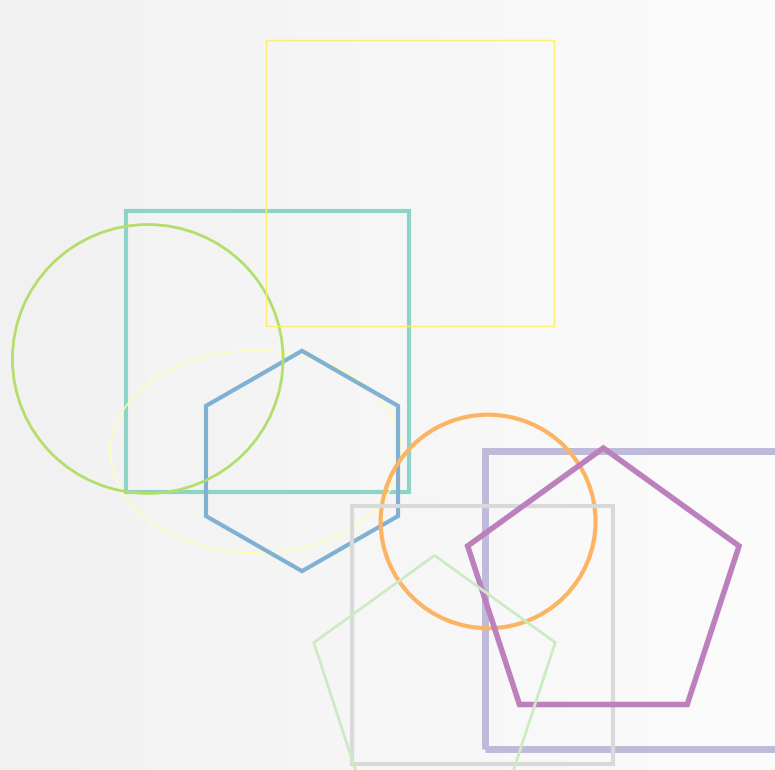[{"shape": "square", "thickness": 1.5, "radius": 0.91, "center": [0.345, 0.543]}, {"shape": "oval", "thickness": 0.5, "radius": 0.94, "center": [0.33, 0.414]}, {"shape": "square", "thickness": 2.5, "radius": 0.97, "center": [0.819, 0.221]}, {"shape": "hexagon", "thickness": 1.5, "radius": 0.72, "center": [0.39, 0.401]}, {"shape": "circle", "thickness": 1.5, "radius": 0.69, "center": [0.63, 0.323]}, {"shape": "circle", "thickness": 1, "radius": 0.87, "center": [0.191, 0.534]}, {"shape": "square", "thickness": 1.5, "radius": 0.84, "center": [0.623, 0.176]}, {"shape": "pentagon", "thickness": 2, "radius": 0.92, "center": [0.779, 0.234]}, {"shape": "pentagon", "thickness": 1, "radius": 0.82, "center": [0.561, 0.115]}, {"shape": "square", "thickness": 0.5, "radius": 0.93, "center": [0.528, 0.763]}]